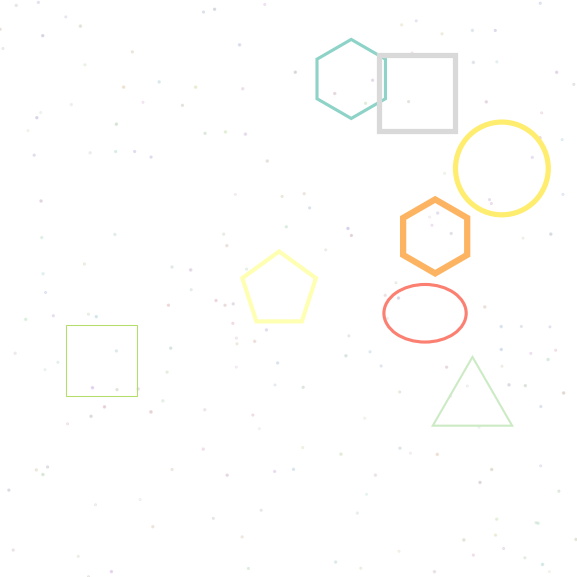[{"shape": "hexagon", "thickness": 1.5, "radius": 0.34, "center": [0.608, 0.862]}, {"shape": "pentagon", "thickness": 2, "radius": 0.33, "center": [0.483, 0.497]}, {"shape": "oval", "thickness": 1.5, "radius": 0.36, "center": [0.736, 0.457]}, {"shape": "hexagon", "thickness": 3, "radius": 0.32, "center": [0.754, 0.59]}, {"shape": "square", "thickness": 0.5, "radius": 0.31, "center": [0.176, 0.375]}, {"shape": "square", "thickness": 2.5, "radius": 0.33, "center": [0.721, 0.838]}, {"shape": "triangle", "thickness": 1, "radius": 0.4, "center": [0.818, 0.302]}, {"shape": "circle", "thickness": 2.5, "radius": 0.4, "center": [0.869, 0.707]}]